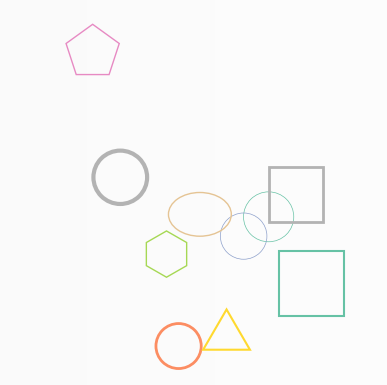[{"shape": "circle", "thickness": 0.5, "radius": 0.32, "center": [0.693, 0.437]}, {"shape": "square", "thickness": 1.5, "radius": 0.42, "center": [0.804, 0.263]}, {"shape": "circle", "thickness": 2, "radius": 0.29, "center": [0.461, 0.101]}, {"shape": "circle", "thickness": 0.5, "radius": 0.3, "center": [0.629, 0.387]}, {"shape": "pentagon", "thickness": 1, "radius": 0.36, "center": [0.239, 0.865]}, {"shape": "hexagon", "thickness": 1, "radius": 0.3, "center": [0.43, 0.34]}, {"shape": "triangle", "thickness": 1.5, "radius": 0.35, "center": [0.585, 0.127]}, {"shape": "oval", "thickness": 1, "radius": 0.41, "center": [0.516, 0.443]}, {"shape": "square", "thickness": 2, "radius": 0.35, "center": [0.764, 0.495]}, {"shape": "circle", "thickness": 3, "radius": 0.35, "center": [0.31, 0.539]}]